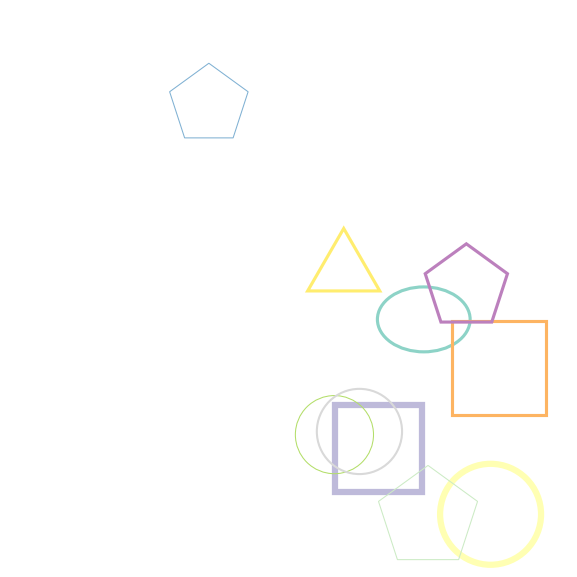[{"shape": "oval", "thickness": 1.5, "radius": 0.4, "center": [0.734, 0.446]}, {"shape": "circle", "thickness": 3, "radius": 0.44, "center": [0.849, 0.109]}, {"shape": "square", "thickness": 3, "radius": 0.38, "center": [0.655, 0.223]}, {"shape": "pentagon", "thickness": 0.5, "radius": 0.36, "center": [0.362, 0.818]}, {"shape": "square", "thickness": 1.5, "radius": 0.41, "center": [0.864, 0.362]}, {"shape": "circle", "thickness": 0.5, "radius": 0.34, "center": [0.579, 0.247]}, {"shape": "circle", "thickness": 1, "radius": 0.37, "center": [0.622, 0.252]}, {"shape": "pentagon", "thickness": 1.5, "radius": 0.37, "center": [0.808, 0.502]}, {"shape": "pentagon", "thickness": 0.5, "radius": 0.45, "center": [0.741, 0.103]}, {"shape": "triangle", "thickness": 1.5, "radius": 0.36, "center": [0.595, 0.531]}]